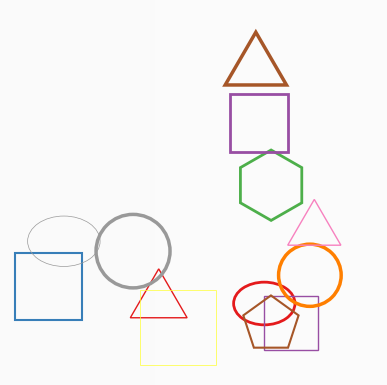[{"shape": "triangle", "thickness": 1, "radius": 0.42, "center": [0.41, 0.217]}, {"shape": "oval", "thickness": 2, "radius": 0.4, "center": [0.682, 0.212]}, {"shape": "square", "thickness": 1.5, "radius": 0.43, "center": [0.124, 0.256]}, {"shape": "hexagon", "thickness": 2, "radius": 0.46, "center": [0.7, 0.519]}, {"shape": "square", "thickness": 1, "radius": 0.35, "center": [0.751, 0.161]}, {"shape": "square", "thickness": 2, "radius": 0.38, "center": [0.668, 0.679]}, {"shape": "circle", "thickness": 2.5, "radius": 0.4, "center": [0.8, 0.285]}, {"shape": "square", "thickness": 0.5, "radius": 0.49, "center": [0.459, 0.15]}, {"shape": "pentagon", "thickness": 1.5, "radius": 0.37, "center": [0.699, 0.158]}, {"shape": "triangle", "thickness": 2.5, "radius": 0.46, "center": [0.66, 0.825]}, {"shape": "triangle", "thickness": 1, "radius": 0.4, "center": [0.811, 0.403]}, {"shape": "circle", "thickness": 2.5, "radius": 0.48, "center": [0.343, 0.348]}, {"shape": "oval", "thickness": 0.5, "radius": 0.47, "center": [0.165, 0.373]}]